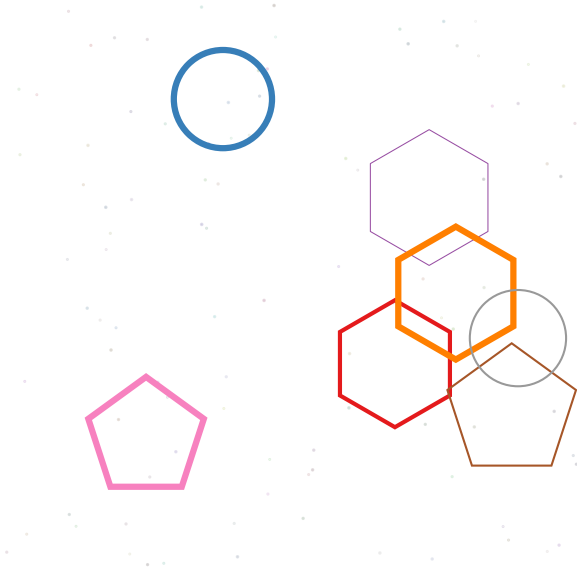[{"shape": "hexagon", "thickness": 2, "radius": 0.55, "center": [0.684, 0.369]}, {"shape": "circle", "thickness": 3, "radius": 0.43, "center": [0.386, 0.828]}, {"shape": "hexagon", "thickness": 0.5, "radius": 0.59, "center": [0.743, 0.657]}, {"shape": "hexagon", "thickness": 3, "radius": 0.58, "center": [0.789, 0.492]}, {"shape": "pentagon", "thickness": 1, "radius": 0.59, "center": [0.886, 0.288]}, {"shape": "pentagon", "thickness": 3, "radius": 0.53, "center": [0.253, 0.241]}, {"shape": "circle", "thickness": 1, "radius": 0.42, "center": [0.897, 0.414]}]